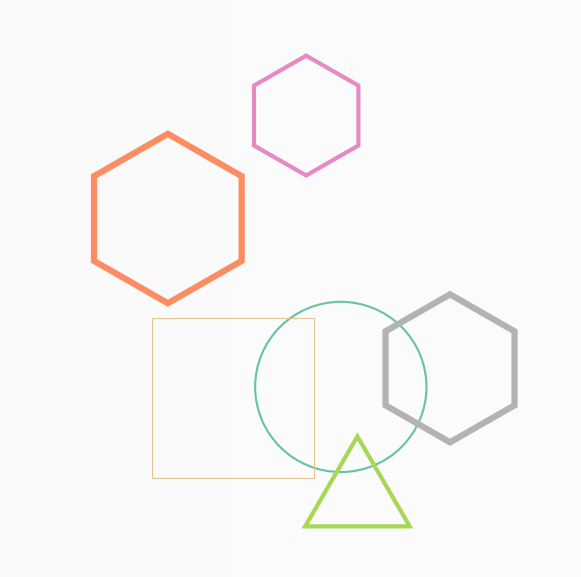[{"shape": "circle", "thickness": 1, "radius": 0.74, "center": [0.586, 0.329]}, {"shape": "hexagon", "thickness": 3, "radius": 0.73, "center": [0.289, 0.621]}, {"shape": "hexagon", "thickness": 2, "radius": 0.52, "center": [0.527, 0.799]}, {"shape": "triangle", "thickness": 2, "radius": 0.52, "center": [0.615, 0.14]}, {"shape": "square", "thickness": 0.5, "radius": 0.69, "center": [0.401, 0.31]}, {"shape": "hexagon", "thickness": 3, "radius": 0.64, "center": [0.774, 0.361]}]